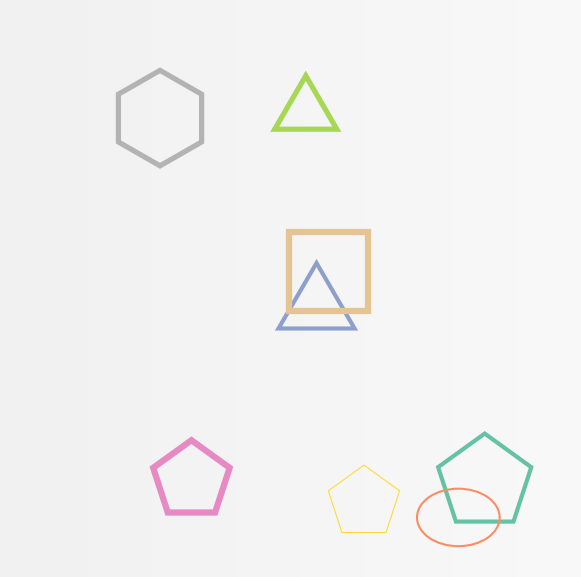[{"shape": "pentagon", "thickness": 2, "radius": 0.42, "center": [0.834, 0.164]}, {"shape": "oval", "thickness": 1, "radius": 0.36, "center": [0.789, 0.103]}, {"shape": "triangle", "thickness": 2, "radius": 0.38, "center": [0.545, 0.468]}, {"shape": "pentagon", "thickness": 3, "radius": 0.35, "center": [0.329, 0.168]}, {"shape": "triangle", "thickness": 2.5, "radius": 0.31, "center": [0.526, 0.806]}, {"shape": "pentagon", "thickness": 0.5, "radius": 0.32, "center": [0.626, 0.129]}, {"shape": "square", "thickness": 3, "radius": 0.34, "center": [0.566, 0.529]}, {"shape": "hexagon", "thickness": 2.5, "radius": 0.41, "center": [0.275, 0.795]}]